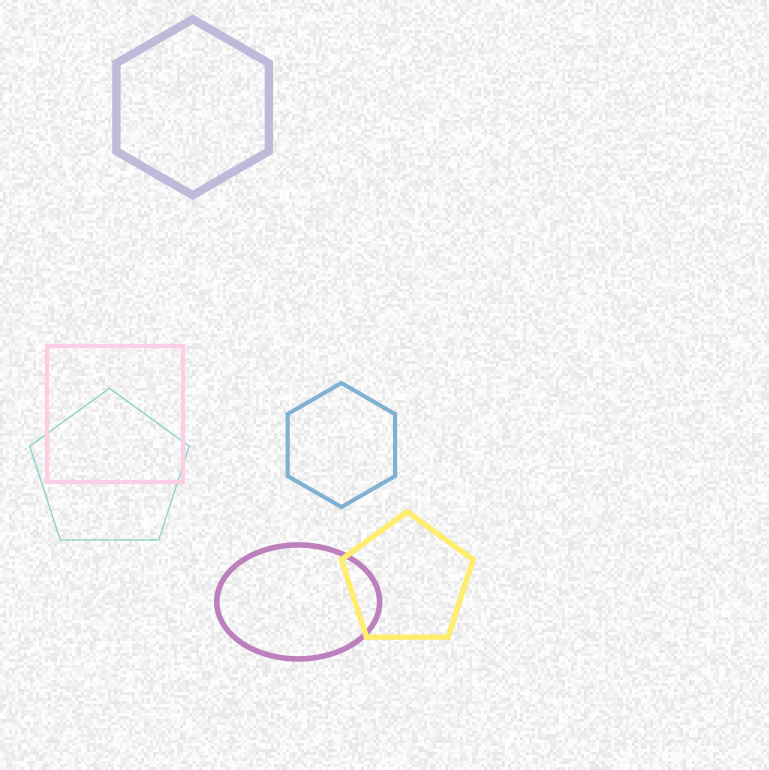[{"shape": "pentagon", "thickness": 0.5, "radius": 0.54, "center": [0.142, 0.387]}, {"shape": "hexagon", "thickness": 3, "radius": 0.57, "center": [0.25, 0.861]}, {"shape": "hexagon", "thickness": 1.5, "radius": 0.4, "center": [0.443, 0.422]}, {"shape": "square", "thickness": 1.5, "radius": 0.44, "center": [0.15, 0.463]}, {"shape": "oval", "thickness": 2, "radius": 0.53, "center": [0.387, 0.218]}, {"shape": "pentagon", "thickness": 2, "radius": 0.45, "center": [0.529, 0.245]}]